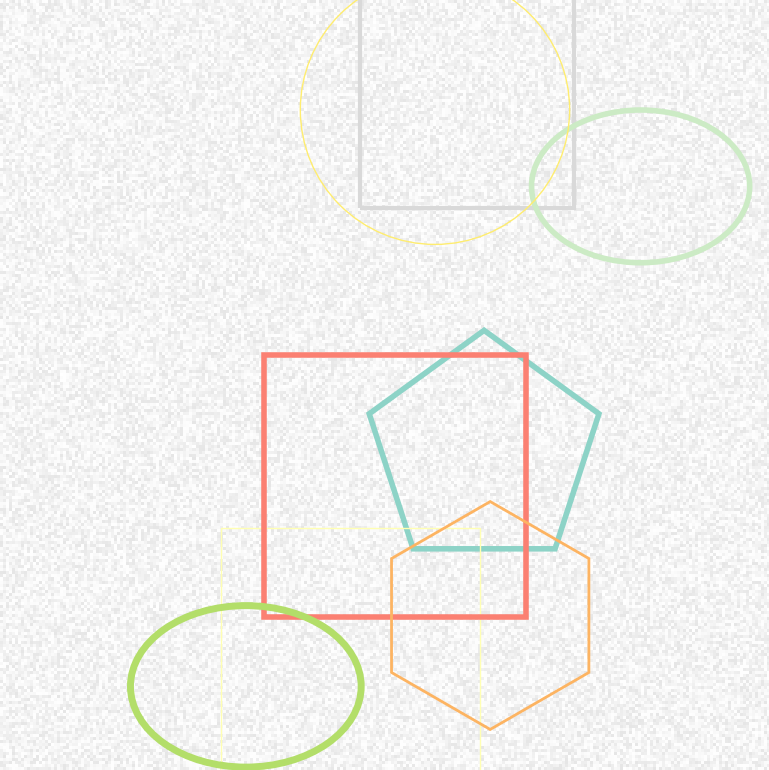[{"shape": "pentagon", "thickness": 2, "radius": 0.78, "center": [0.629, 0.414]}, {"shape": "square", "thickness": 0.5, "radius": 0.84, "center": [0.455, 0.146]}, {"shape": "square", "thickness": 2, "radius": 0.85, "center": [0.513, 0.368]}, {"shape": "hexagon", "thickness": 1, "radius": 0.74, "center": [0.637, 0.201]}, {"shape": "oval", "thickness": 2.5, "radius": 0.75, "center": [0.319, 0.109]}, {"shape": "square", "thickness": 1.5, "radius": 0.69, "center": [0.606, 0.868]}, {"shape": "oval", "thickness": 2, "radius": 0.71, "center": [0.832, 0.758]}, {"shape": "circle", "thickness": 0.5, "radius": 0.87, "center": [0.565, 0.857]}]